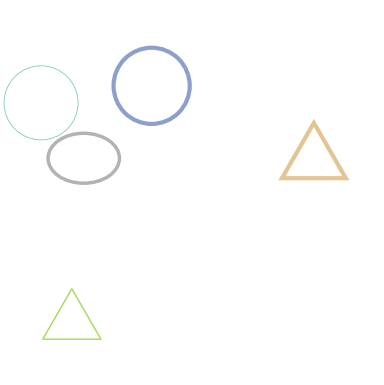[{"shape": "circle", "thickness": 0.5, "radius": 0.48, "center": [0.107, 0.733]}, {"shape": "circle", "thickness": 3, "radius": 0.49, "center": [0.394, 0.777]}, {"shape": "triangle", "thickness": 1, "radius": 0.44, "center": [0.187, 0.163]}, {"shape": "triangle", "thickness": 3, "radius": 0.48, "center": [0.815, 0.585]}, {"shape": "oval", "thickness": 2.5, "radius": 0.46, "center": [0.218, 0.589]}]